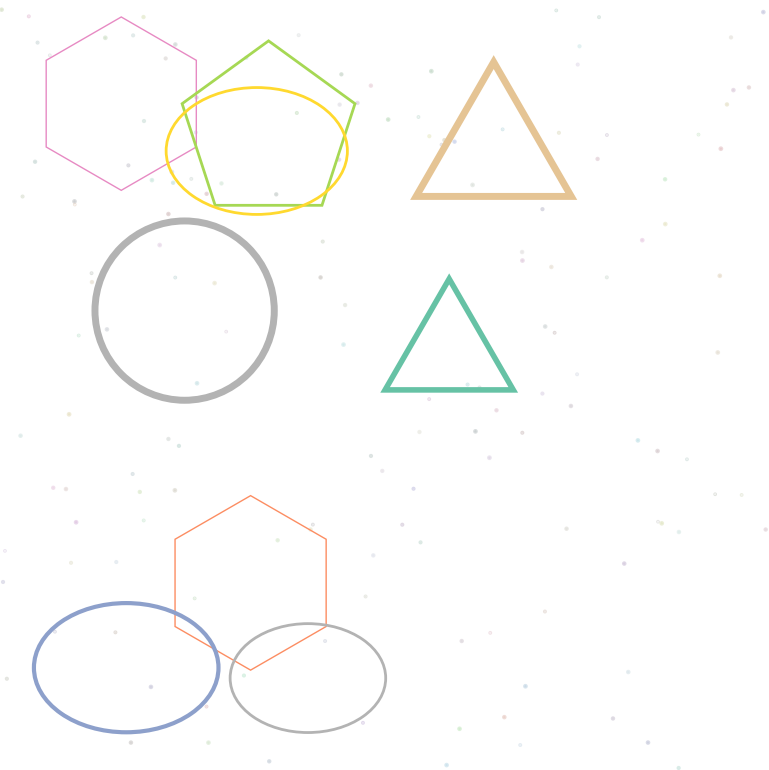[{"shape": "triangle", "thickness": 2, "radius": 0.48, "center": [0.583, 0.542]}, {"shape": "hexagon", "thickness": 0.5, "radius": 0.57, "center": [0.325, 0.243]}, {"shape": "oval", "thickness": 1.5, "radius": 0.6, "center": [0.164, 0.133]}, {"shape": "hexagon", "thickness": 0.5, "radius": 0.56, "center": [0.157, 0.865]}, {"shape": "pentagon", "thickness": 1, "radius": 0.59, "center": [0.349, 0.829]}, {"shape": "oval", "thickness": 1, "radius": 0.59, "center": [0.333, 0.804]}, {"shape": "triangle", "thickness": 2.5, "radius": 0.58, "center": [0.641, 0.803]}, {"shape": "oval", "thickness": 1, "radius": 0.51, "center": [0.4, 0.119]}, {"shape": "circle", "thickness": 2.5, "radius": 0.58, "center": [0.24, 0.597]}]